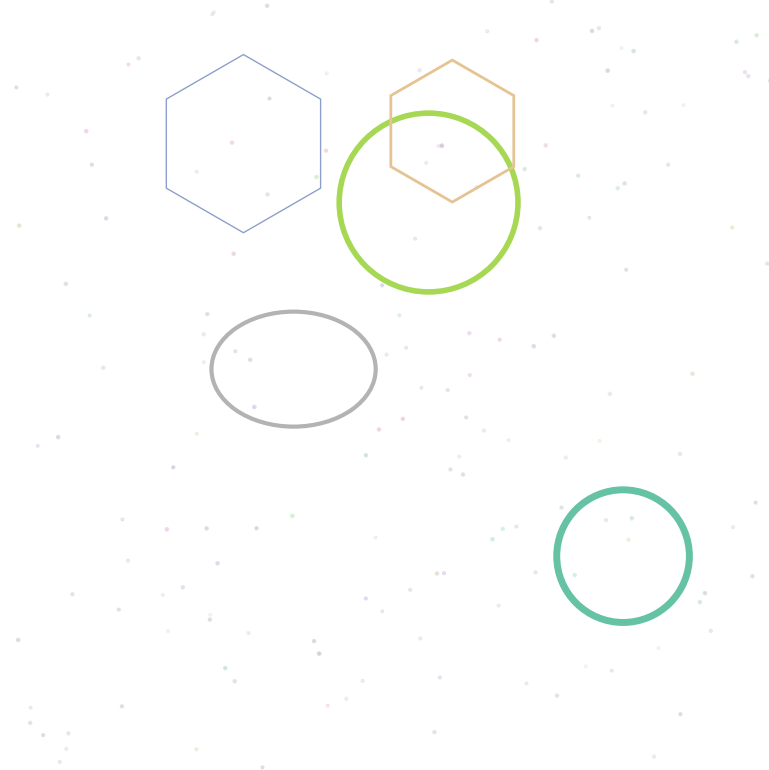[{"shape": "circle", "thickness": 2.5, "radius": 0.43, "center": [0.809, 0.278]}, {"shape": "hexagon", "thickness": 0.5, "radius": 0.58, "center": [0.316, 0.813]}, {"shape": "circle", "thickness": 2, "radius": 0.58, "center": [0.557, 0.737]}, {"shape": "hexagon", "thickness": 1, "radius": 0.46, "center": [0.587, 0.83]}, {"shape": "oval", "thickness": 1.5, "radius": 0.53, "center": [0.381, 0.521]}]